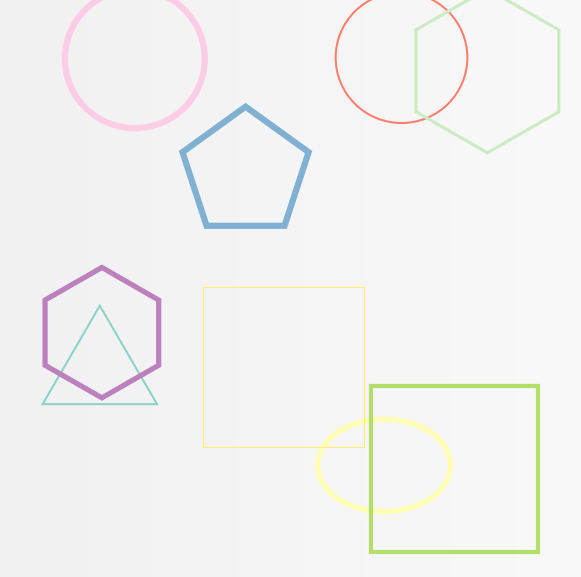[{"shape": "triangle", "thickness": 1, "radius": 0.57, "center": [0.172, 0.356]}, {"shape": "oval", "thickness": 2.5, "radius": 0.57, "center": [0.661, 0.193]}, {"shape": "circle", "thickness": 1, "radius": 0.57, "center": [0.691, 0.899]}, {"shape": "pentagon", "thickness": 3, "radius": 0.57, "center": [0.422, 0.7]}, {"shape": "square", "thickness": 2, "radius": 0.72, "center": [0.782, 0.188]}, {"shape": "circle", "thickness": 3, "radius": 0.6, "center": [0.232, 0.897]}, {"shape": "hexagon", "thickness": 2.5, "radius": 0.56, "center": [0.175, 0.423]}, {"shape": "hexagon", "thickness": 1.5, "radius": 0.71, "center": [0.839, 0.876]}, {"shape": "square", "thickness": 0.5, "radius": 0.69, "center": [0.488, 0.364]}]